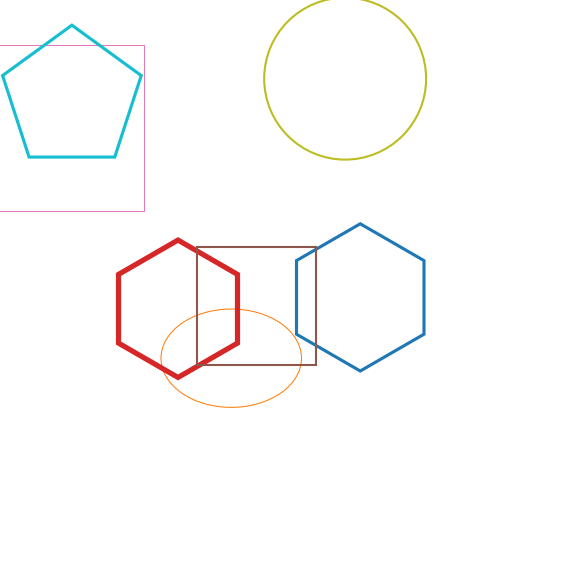[{"shape": "hexagon", "thickness": 1.5, "radius": 0.64, "center": [0.624, 0.484]}, {"shape": "oval", "thickness": 0.5, "radius": 0.61, "center": [0.4, 0.379]}, {"shape": "hexagon", "thickness": 2.5, "radius": 0.59, "center": [0.308, 0.464]}, {"shape": "square", "thickness": 1, "radius": 0.51, "center": [0.444, 0.469]}, {"shape": "square", "thickness": 0.5, "radius": 0.72, "center": [0.106, 0.777]}, {"shape": "circle", "thickness": 1, "radius": 0.7, "center": [0.598, 0.863]}, {"shape": "pentagon", "thickness": 1.5, "radius": 0.63, "center": [0.125, 0.829]}]